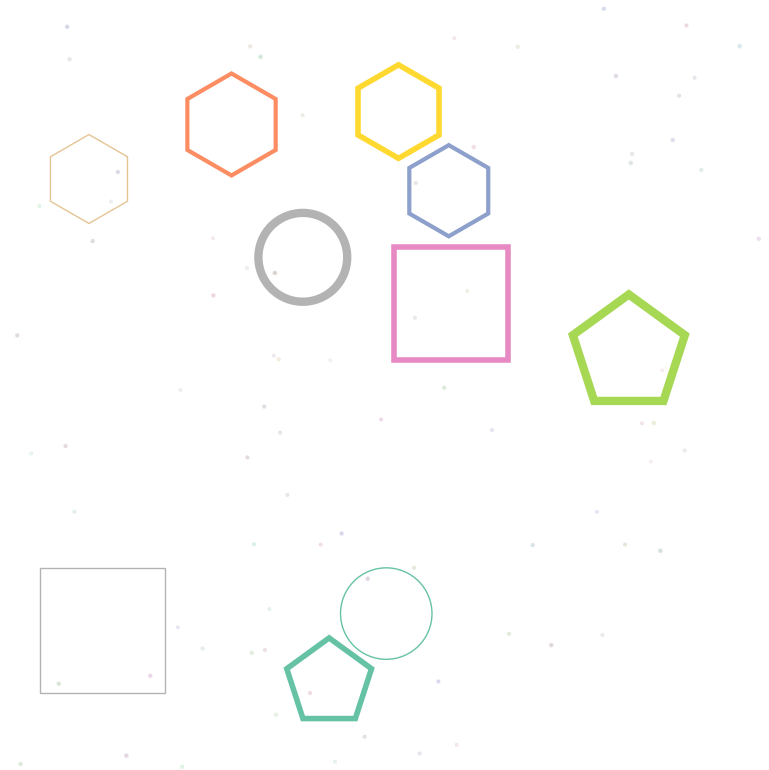[{"shape": "circle", "thickness": 0.5, "radius": 0.3, "center": [0.502, 0.203]}, {"shape": "pentagon", "thickness": 2, "radius": 0.29, "center": [0.427, 0.114]}, {"shape": "hexagon", "thickness": 1.5, "radius": 0.33, "center": [0.301, 0.838]}, {"shape": "hexagon", "thickness": 1.5, "radius": 0.3, "center": [0.583, 0.752]}, {"shape": "square", "thickness": 2, "radius": 0.37, "center": [0.586, 0.606]}, {"shape": "pentagon", "thickness": 3, "radius": 0.38, "center": [0.817, 0.541]}, {"shape": "hexagon", "thickness": 2, "radius": 0.3, "center": [0.518, 0.855]}, {"shape": "hexagon", "thickness": 0.5, "radius": 0.29, "center": [0.116, 0.768]}, {"shape": "square", "thickness": 0.5, "radius": 0.41, "center": [0.134, 0.181]}, {"shape": "circle", "thickness": 3, "radius": 0.29, "center": [0.393, 0.666]}]